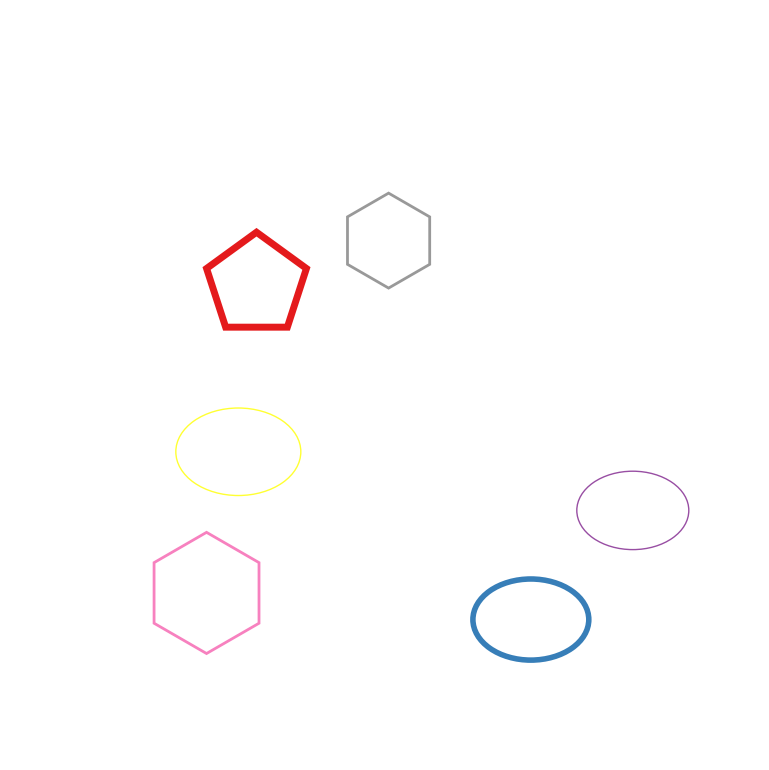[{"shape": "pentagon", "thickness": 2.5, "radius": 0.34, "center": [0.333, 0.63]}, {"shape": "oval", "thickness": 2, "radius": 0.38, "center": [0.689, 0.195]}, {"shape": "oval", "thickness": 0.5, "radius": 0.36, "center": [0.822, 0.337]}, {"shape": "oval", "thickness": 0.5, "radius": 0.41, "center": [0.31, 0.413]}, {"shape": "hexagon", "thickness": 1, "radius": 0.39, "center": [0.268, 0.23]}, {"shape": "hexagon", "thickness": 1, "radius": 0.31, "center": [0.505, 0.688]}]